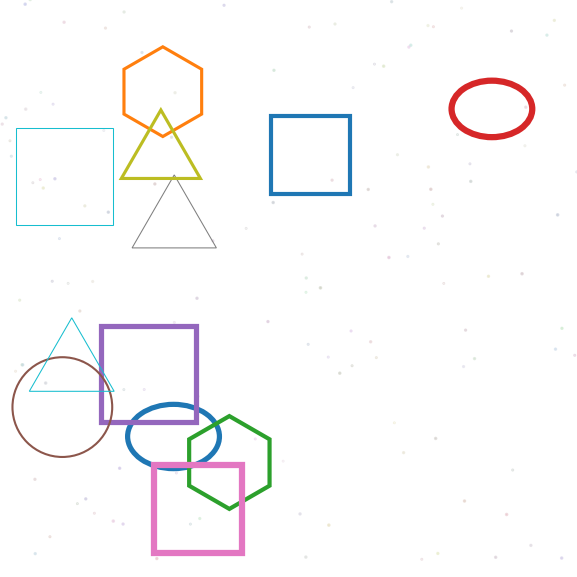[{"shape": "oval", "thickness": 2.5, "radius": 0.4, "center": [0.3, 0.243]}, {"shape": "square", "thickness": 2, "radius": 0.34, "center": [0.538, 0.731]}, {"shape": "hexagon", "thickness": 1.5, "radius": 0.39, "center": [0.282, 0.84]}, {"shape": "hexagon", "thickness": 2, "radius": 0.4, "center": [0.397, 0.198]}, {"shape": "oval", "thickness": 3, "radius": 0.35, "center": [0.852, 0.811]}, {"shape": "square", "thickness": 2.5, "radius": 0.41, "center": [0.257, 0.351]}, {"shape": "circle", "thickness": 1, "radius": 0.43, "center": [0.108, 0.294]}, {"shape": "square", "thickness": 3, "radius": 0.38, "center": [0.342, 0.118]}, {"shape": "triangle", "thickness": 0.5, "radius": 0.42, "center": [0.302, 0.612]}, {"shape": "triangle", "thickness": 1.5, "radius": 0.4, "center": [0.279, 0.73]}, {"shape": "square", "thickness": 0.5, "radius": 0.42, "center": [0.112, 0.693]}, {"shape": "triangle", "thickness": 0.5, "radius": 0.42, "center": [0.124, 0.364]}]